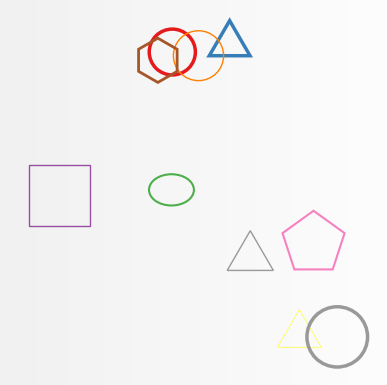[{"shape": "circle", "thickness": 2.5, "radius": 0.3, "center": [0.445, 0.865]}, {"shape": "triangle", "thickness": 2.5, "radius": 0.3, "center": [0.593, 0.886]}, {"shape": "oval", "thickness": 1.5, "radius": 0.29, "center": [0.442, 0.507]}, {"shape": "square", "thickness": 1, "radius": 0.39, "center": [0.153, 0.492]}, {"shape": "circle", "thickness": 1, "radius": 0.32, "center": [0.512, 0.855]}, {"shape": "triangle", "thickness": 0.5, "radius": 0.33, "center": [0.773, 0.131]}, {"shape": "hexagon", "thickness": 2, "radius": 0.29, "center": [0.407, 0.843]}, {"shape": "pentagon", "thickness": 1.5, "radius": 0.42, "center": [0.809, 0.368]}, {"shape": "circle", "thickness": 2.5, "radius": 0.39, "center": [0.87, 0.125]}, {"shape": "triangle", "thickness": 1, "radius": 0.34, "center": [0.646, 0.332]}]